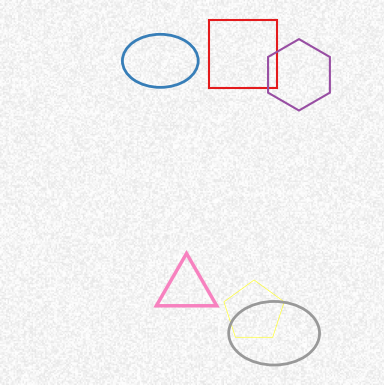[{"shape": "square", "thickness": 1.5, "radius": 0.44, "center": [0.631, 0.859]}, {"shape": "oval", "thickness": 2, "radius": 0.49, "center": [0.416, 0.842]}, {"shape": "hexagon", "thickness": 1.5, "radius": 0.46, "center": [0.777, 0.806]}, {"shape": "pentagon", "thickness": 0.5, "radius": 0.41, "center": [0.66, 0.191]}, {"shape": "triangle", "thickness": 2.5, "radius": 0.45, "center": [0.485, 0.251]}, {"shape": "oval", "thickness": 2, "radius": 0.59, "center": [0.712, 0.134]}]